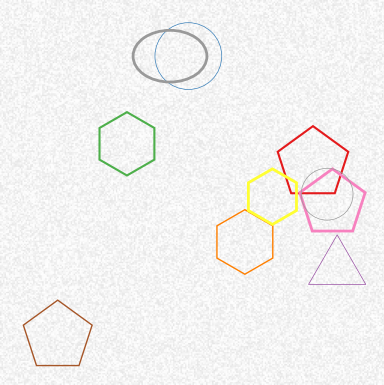[{"shape": "pentagon", "thickness": 1.5, "radius": 0.48, "center": [0.813, 0.576]}, {"shape": "circle", "thickness": 0.5, "radius": 0.43, "center": [0.489, 0.854]}, {"shape": "hexagon", "thickness": 1.5, "radius": 0.41, "center": [0.33, 0.626]}, {"shape": "triangle", "thickness": 0.5, "radius": 0.43, "center": [0.876, 0.304]}, {"shape": "hexagon", "thickness": 1, "radius": 0.42, "center": [0.636, 0.372]}, {"shape": "hexagon", "thickness": 2, "radius": 0.36, "center": [0.708, 0.489]}, {"shape": "pentagon", "thickness": 1, "radius": 0.47, "center": [0.15, 0.126]}, {"shape": "pentagon", "thickness": 2, "radius": 0.45, "center": [0.864, 0.472]}, {"shape": "circle", "thickness": 0.5, "radius": 0.34, "center": [0.85, 0.496]}, {"shape": "oval", "thickness": 2, "radius": 0.48, "center": [0.442, 0.854]}]